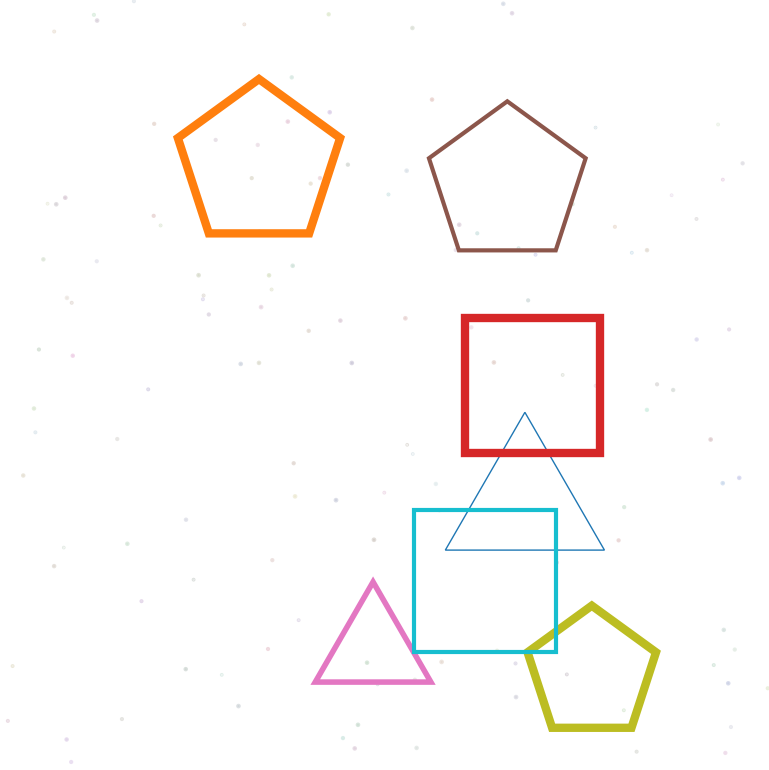[{"shape": "triangle", "thickness": 0.5, "radius": 0.6, "center": [0.682, 0.345]}, {"shape": "pentagon", "thickness": 3, "radius": 0.55, "center": [0.336, 0.787]}, {"shape": "square", "thickness": 3, "radius": 0.44, "center": [0.692, 0.5]}, {"shape": "pentagon", "thickness": 1.5, "radius": 0.53, "center": [0.659, 0.761]}, {"shape": "triangle", "thickness": 2, "radius": 0.43, "center": [0.485, 0.158]}, {"shape": "pentagon", "thickness": 3, "radius": 0.44, "center": [0.769, 0.126]}, {"shape": "square", "thickness": 1.5, "radius": 0.46, "center": [0.63, 0.245]}]